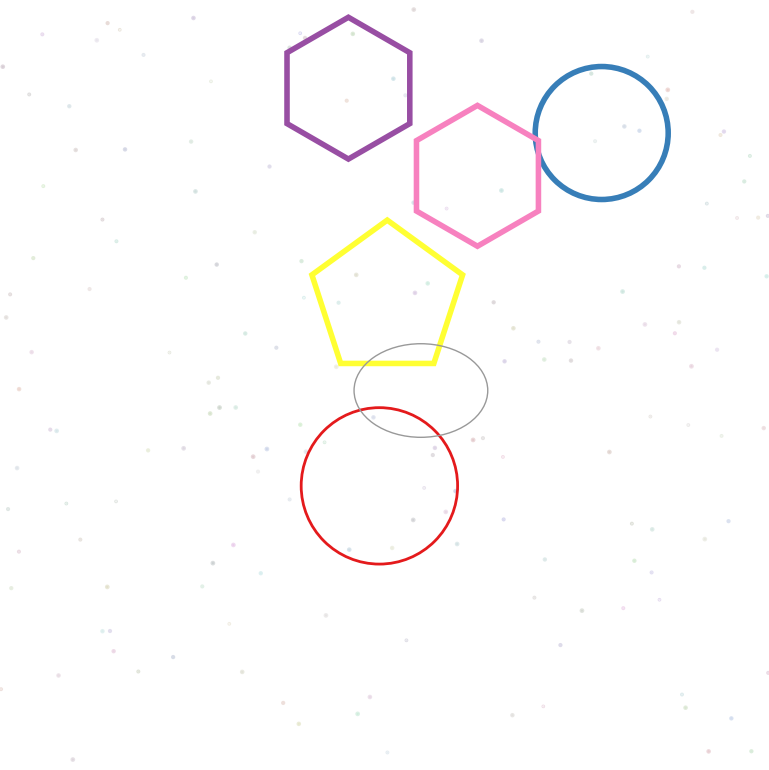[{"shape": "circle", "thickness": 1, "radius": 0.51, "center": [0.493, 0.369]}, {"shape": "circle", "thickness": 2, "radius": 0.43, "center": [0.781, 0.827]}, {"shape": "hexagon", "thickness": 2, "radius": 0.46, "center": [0.452, 0.885]}, {"shape": "pentagon", "thickness": 2, "radius": 0.51, "center": [0.503, 0.611]}, {"shape": "hexagon", "thickness": 2, "radius": 0.46, "center": [0.62, 0.772]}, {"shape": "oval", "thickness": 0.5, "radius": 0.43, "center": [0.547, 0.493]}]